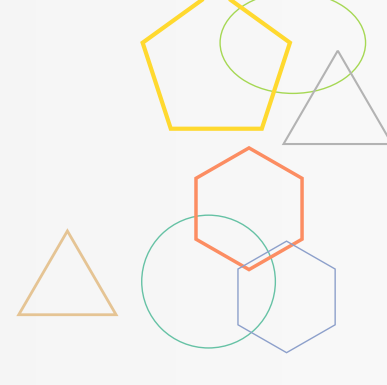[{"shape": "circle", "thickness": 1, "radius": 0.86, "center": [0.538, 0.269]}, {"shape": "hexagon", "thickness": 2.5, "radius": 0.79, "center": [0.643, 0.458]}, {"shape": "hexagon", "thickness": 1, "radius": 0.72, "center": [0.74, 0.229]}, {"shape": "oval", "thickness": 1, "radius": 0.94, "center": [0.756, 0.889]}, {"shape": "pentagon", "thickness": 3, "radius": 1.0, "center": [0.558, 0.827]}, {"shape": "triangle", "thickness": 2, "radius": 0.73, "center": [0.174, 0.255]}, {"shape": "triangle", "thickness": 1.5, "radius": 0.81, "center": [0.872, 0.707]}]